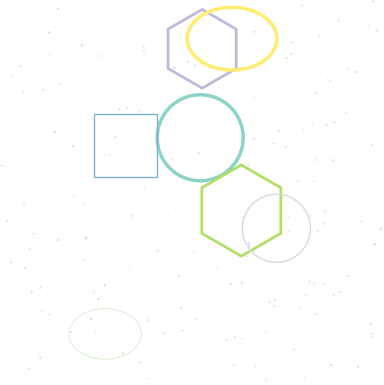[{"shape": "circle", "thickness": 2.5, "radius": 0.56, "center": [0.52, 0.642]}, {"shape": "hexagon", "thickness": 2, "radius": 0.51, "center": [0.525, 0.873]}, {"shape": "square", "thickness": 1, "radius": 0.41, "center": [0.327, 0.621]}, {"shape": "hexagon", "thickness": 2, "radius": 0.59, "center": [0.627, 0.453]}, {"shape": "circle", "thickness": 1, "radius": 0.44, "center": [0.718, 0.407]}, {"shape": "oval", "thickness": 0.5, "radius": 0.47, "center": [0.273, 0.133]}, {"shape": "oval", "thickness": 2.5, "radius": 0.58, "center": [0.603, 0.9]}]